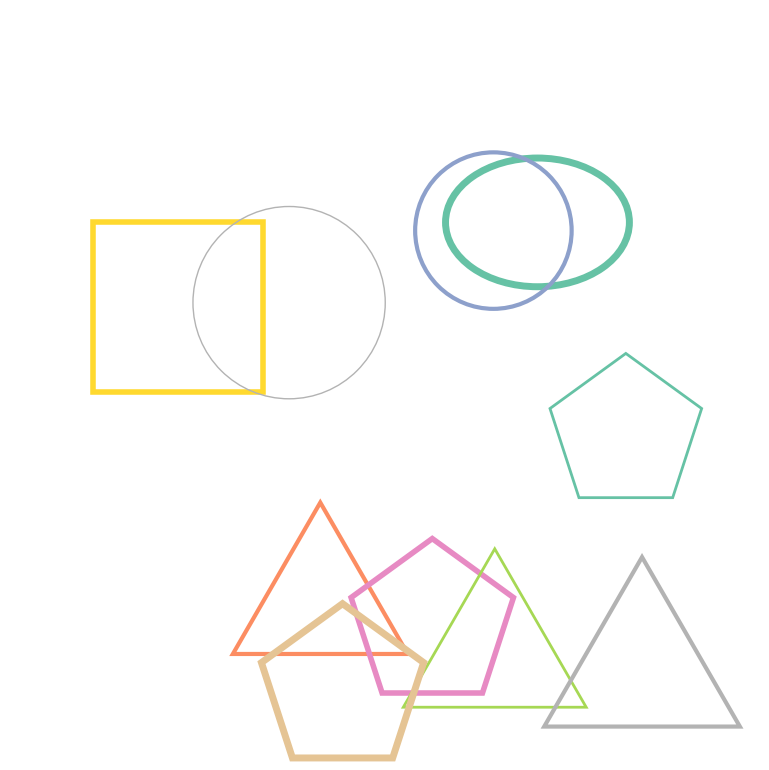[{"shape": "pentagon", "thickness": 1, "radius": 0.52, "center": [0.813, 0.437]}, {"shape": "oval", "thickness": 2.5, "radius": 0.6, "center": [0.698, 0.711]}, {"shape": "triangle", "thickness": 1.5, "radius": 0.66, "center": [0.416, 0.216]}, {"shape": "circle", "thickness": 1.5, "radius": 0.51, "center": [0.641, 0.701]}, {"shape": "pentagon", "thickness": 2, "radius": 0.55, "center": [0.561, 0.19]}, {"shape": "triangle", "thickness": 1, "radius": 0.69, "center": [0.643, 0.15]}, {"shape": "square", "thickness": 2, "radius": 0.55, "center": [0.231, 0.601]}, {"shape": "pentagon", "thickness": 2.5, "radius": 0.55, "center": [0.445, 0.105]}, {"shape": "triangle", "thickness": 1.5, "radius": 0.73, "center": [0.834, 0.13]}, {"shape": "circle", "thickness": 0.5, "radius": 0.62, "center": [0.375, 0.607]}]